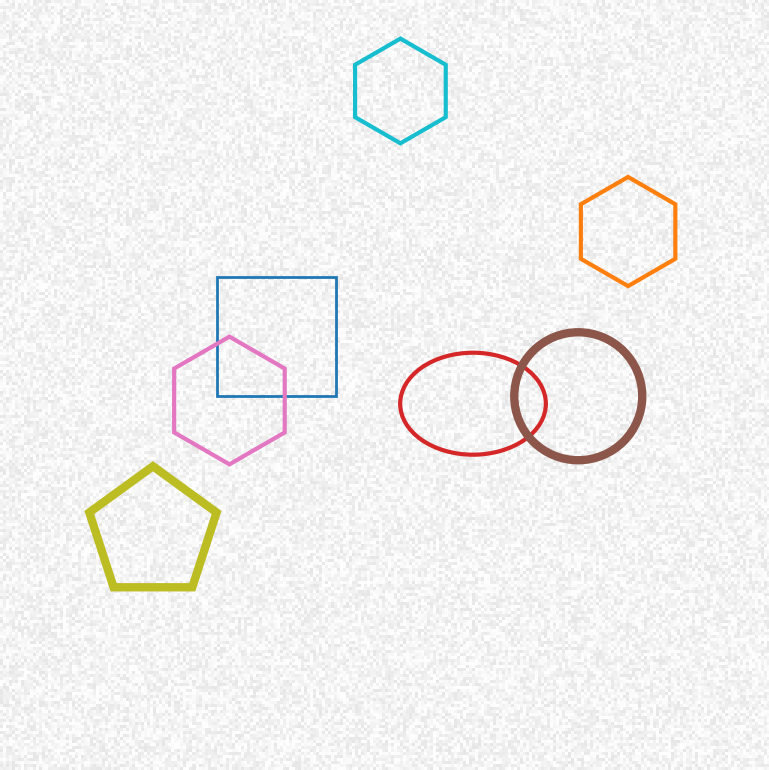[{"shape": "square", "thickness": 1, "radius": 0.39, "center": [0.359, 0.563]}, {"shape": "hexagon", "thickness": 1.5, "radius": 0.35, "center": [0.816, 0.699]}, {"shape": "oval", "thickness": 1.5, "radius": 0.47, "center": [0.614, 0.476]}, {"shape": "circle", "thickness": 3, "radius": 0.42, "center": [0.751, 0.485]}, {"shape": "hexagon", "thickness": 1.5, "radius": 0.41, "center": [0.298, 0.48]}, {"shape": "pentagon", "thickness": 3, "radius": 0.43, "center": [0.199, 0.308]}, {"shape": "hexagon", "thickness": 1.5, "radius": 0.34, "center": [0.52, 0.882]}]